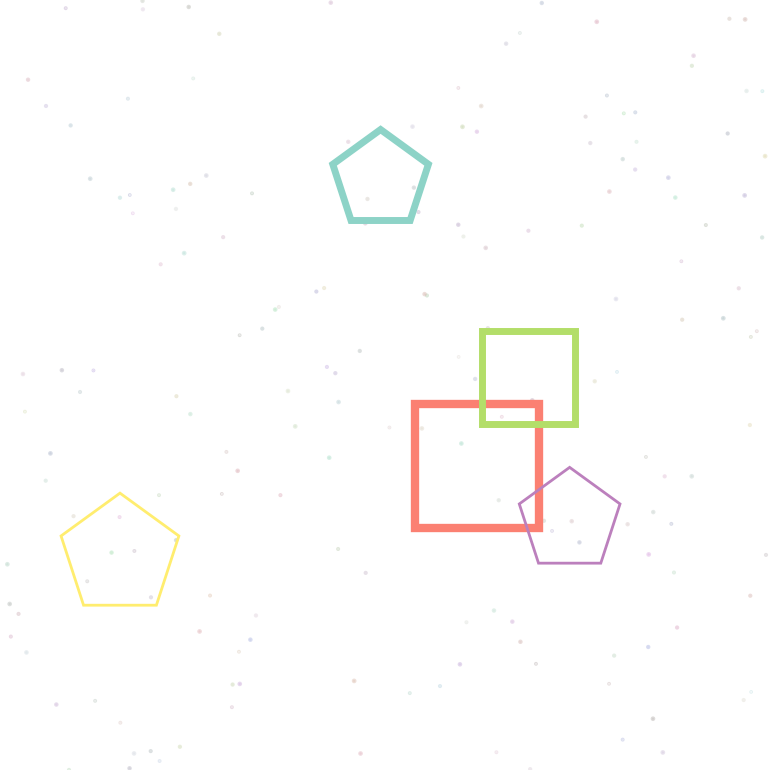[{"shape": "pentagon", "thickness": 2.5, "radius": 0.33, "center": [0.494, 0.766]}, {"shape": "square", "thickness": 3, "radius": 0.4, "center": [0.62, 0.395]}, {"shape": "square", "thickness": 2.5, "radius": 0.3, "center": [0.686, 0.51]}, {"shape": "pentagon", "thickness": 1, "radius": 0.34, "center": [0.74, 0.324]}, {"shape": "pentagon", "thickness": 1, "radius": 0.4, "center": [0.156, 0.279]}]